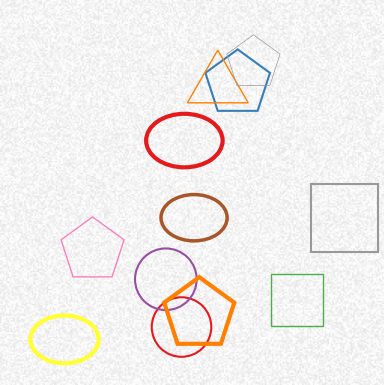[{"shape": "oval", "thickness": 3, "radius": 0.5, "center": [0.479, 0.635]}, {"shape": "circle", "thickness": 1.5, "radius": 0.39, "center": [0.471, 0.151]}, {"shape": "pentagon", "thickness": 1.5, "radius": 0.44, "center": [0.617, 0.783]}, {"shape": "square", "thickness": 1, "radius": 0.34, "center": [0.77, 0.22]}, {"shape": "circle", "thickness": 1.5, "radius": 0.4, "center": [0.431, 0.275]}, {"shape": "triangle", "thickness": 1, "radius": 0.46, "center": [0.566, 0.779]}, {"shape": "pentagon", "thickness": 3, "radius": 0.48, "center": [0.518, 0.184]}, {"shape": "oval", "thickness": 3, "radius": 0.44, "center": [0.168, 0.118]}, {"shape": "oval", "thickness": 2.5, "radius": 0.43, "center": [0.504, 0.434]}, {"shape": "pentagon", "thickness": 1, "radius": 0.43, "center": [0.24, 0.35]}, {"shape": "square", "thickness": 1.5, "radius": 0.44, "center": [0.894, 0.434]}, {"shape": "pentagon", "thickness": 0.5, "radius": 0.36, "center": [0.658, 0.837]}]